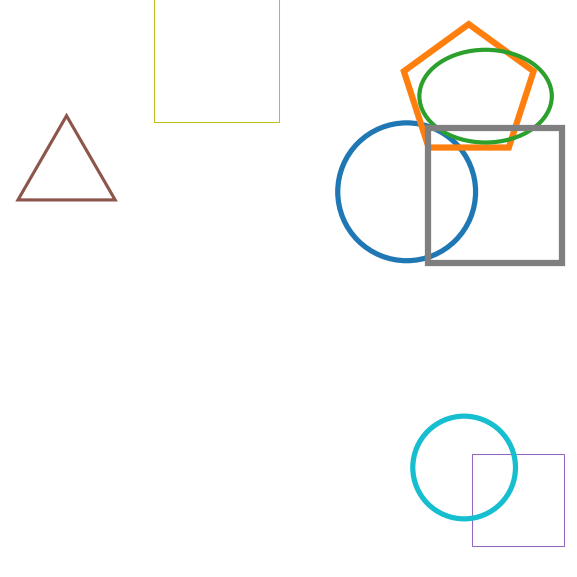[{"shape": "circle", "thickness": 2.5, "radius": 0.6, "center": [0.704, 0.667]}, {"shape": "pentagon", "thickness": 3, "radius": 0.59, "center": [0.812, 0.839]}, {"shape": "oval", "thickness": 2, "radius": 0.57, "center": [0.841, 0.833]}, {"shape": "square", "thickness": 0.5, "radius": 0.4, "center": [0.897, 0.133]}, {"shape": "triangle", "thickness": 1.5, "radius": 0.49, "center": [0.115, 0.702]}, {"shape": "square", "thickness": 3, "radius": 0.58, "center": [0.857, 0.661]}, {"shape": "square", "thickness": 0.5, "radius": 0.54, "center": [0.375, 0.896]}, {"shape": "circle", "thickness": 2.5, "radius": 0.44, "center": [0.804, 0.19]}]